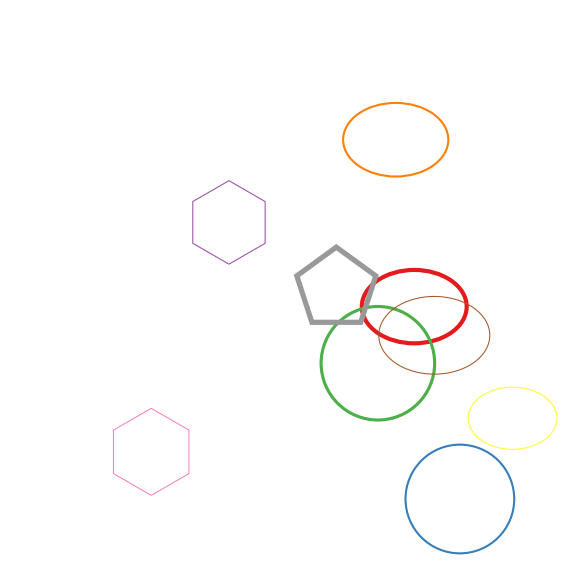[{"shape": "oval", "thickness": 2, "radius": 0.45, "center": [0.717, 0.468]}, {"shape": "circle", "thickness": 1, "radius": 0.47, "center": [0.796, 0.135]}, {"shape": "circle", "thickness": 1.5, "radius": 0.49, "center": [0.654, 0.37]}, {"shape": "hexagon", "thickness": 0.5, "radius": 0.36, "center": [0.396, 0.614]}, {"shape": "oval", "thickness": 1, "radius": 0.46, "center": [0.685, 0.757]}, {"shape": "oval", "thickness": 0.5, "radius": 0.38, "center": [0.888, 0.275]}, {"shape": "oval", "thickness": 0.5, "radius": 0.48, "center": [0.752, 0.419]}, {"shape": "hexagon", "thickness": 0.5, "radius": 0.38, "center": [0.262, 0.217]}, {"shape": "pentagon", "thickness": 2.5, "radius": 0.36, "center": [0.582, 0.499]}]